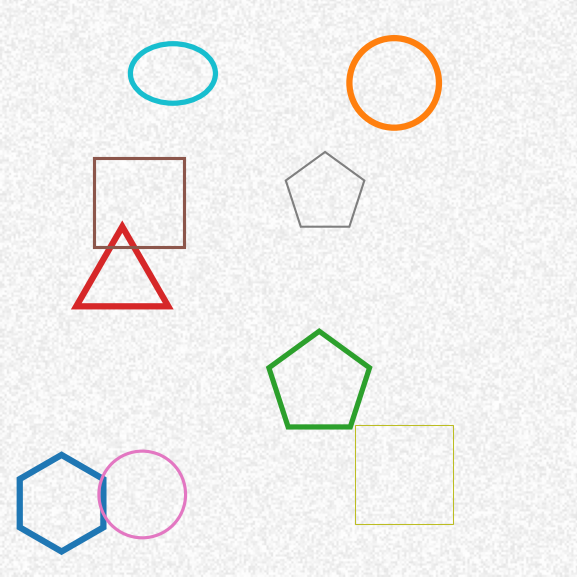[{"shape": "hexagon", "thickness": 3, "radius": 0.42, "center": [0.107, 0.128]}, {"shape": "circle", "thickness": 3, "radius": 0.39, "center": [0.683, 0.856]}, {"shape": "pentagon", "thickness": 2.5, "radius": 0.46, "center": [0.553, 0.334]}, {"shape": "triangle", "thickness": 3, "radius": 0.46, "center": [0.212, 0.515]}, {"shape": "square", "thickness": 1.5, "radius": 0.39, "center": [0.241, 0.648]}, {"shape": "circle", "thickness": 1.5, "radius": 0.38, "center": [0.246, 0.143]}, {"shape": "pentagon", "thickness": 1, "radius": 0.36, "center": [0.563, 0.664]}, {"shape": "square", "thickness": 0.5, "radius": 0.43, "center": [0.7, 0.178]}, {"shape": "oval", "thickness": 2.5, "radius": 0.37, "center": [0.299, 0.872]}]